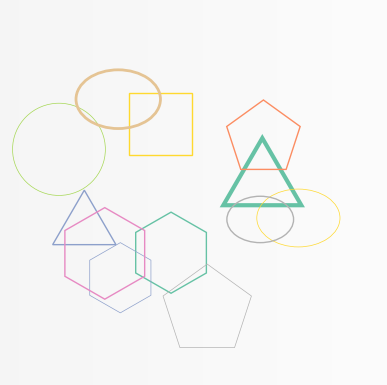[{"shape": "triangle", "thickness": 3, "radius": 0.58, "center": [0.677, 0.525]}, {"shape": "hexagon", "thickness": 1, "radius": 0.53, "center": [0.441, 0.344]}, {"shape": "pentagon", "thickness": 1, "radius": 0.5, "center": [0.68, 0.641]}, {"shape": "hexagon", "thickness": 0.5, "radius": 0.46, "center": [0.311, 0.279]}, {"shape": "triangle", "thickness": 1, "radius": 0.47, "center": [0.218, 0.412]}, {"shape": "hexagon", "thickness": 1, "radius": 0.59, "center": [0.27, 0.342]}, {"shape": "circle", "thickness": 0.5, "radius": 0.6, "center": [0.152, 0.612]}, {"shape": "oval", "thickness": 0.5, "radius": 0.54, "center": [0.77, 0.434]}, {"shape": "square", "thickness": 1, "radius": 0.41, "center": [0.413, 0.678]}, {"shape": "oval", "thickness": 2, "radius": 0.54, "center": [0.305, 0.742]}, {"shape": "oval", "thickness": 1, "radius": 0.43, "center": [0.672, 0.43]}, {"shape": "pentagon", "thickness": 0.5, "radius": 0.6, "center": [0.535, 0.194]}]